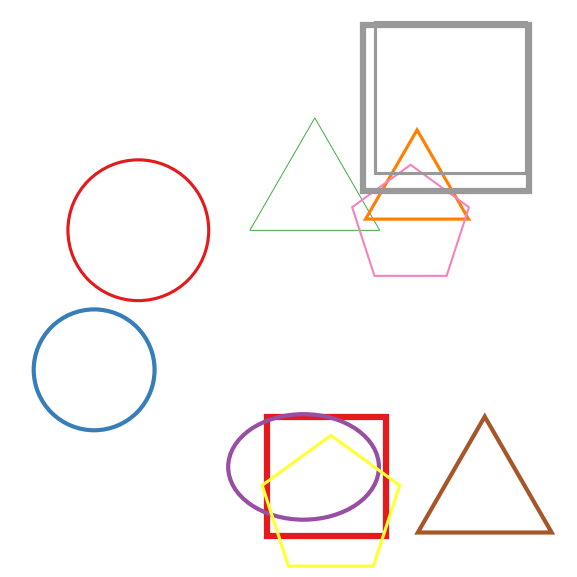[{"shape": "circle", "thickness": 1.5, "radius": 0.61, "center": [0.24, 0.6]}, {"shape": "square", "thickness": 3, "radius": 0.52, "center": [0.565, 0.174]}, {"shape": "circle", "thickness": 2, "radius": 0.52, "center": [0.163, 0.359]}, {"shape": "triangle", "thickness": 0.5, "radius": 0.65, "center": [0.545, 0.665]}, {"shape": "oval", "thickness": 2, "radius": 0.65, "center": [0.526, 0.191]}, {"shape": "triangle", "thickness": 1.5, "radius": 0.51, "center": [0.722, 0.671]}, {"shape": "pentagon", "thickness": 1.5, "radius": 0.63, "center": [0.573, 0.12]}, {"shape": "triangle", "thickness": 2, "radius": 0.67, "center": [0.839, 0.144]}, {"shape": "pentagon", "thickness": 1, "radius": 0.53, "center": [0.711, 0.607]}, {"shape": "square", "thickness": 3, "radius": 0.72, "center": [0.772, 0.813]}, {"shape": "square", "thickness": 1.5, "radius": 0.65, "center": [0.78, 0.831]}]